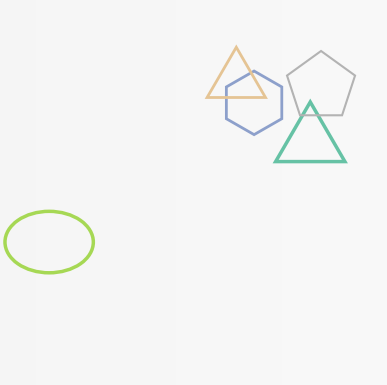[{"shape": "triangle", "thickness": 2.5, "radius": 0.52, "center": [0.801, 0.632]}, {"shape": "hexagon", "thickness": 2, "radius": 0.41, "center": [0.656, 0.733]}, {"shape": "oval", "thickness": 2.5, "radius": 0.57, "center": [0.127, 0.371]}, {"shape": "triangle", "thickness": 2, "radius": 0.44, "center": [0.61, 0.79]}, {"shape": "pentagon", "thickness": 1.5, "radius": 0.46, "center": [0.828, 0.775]}]